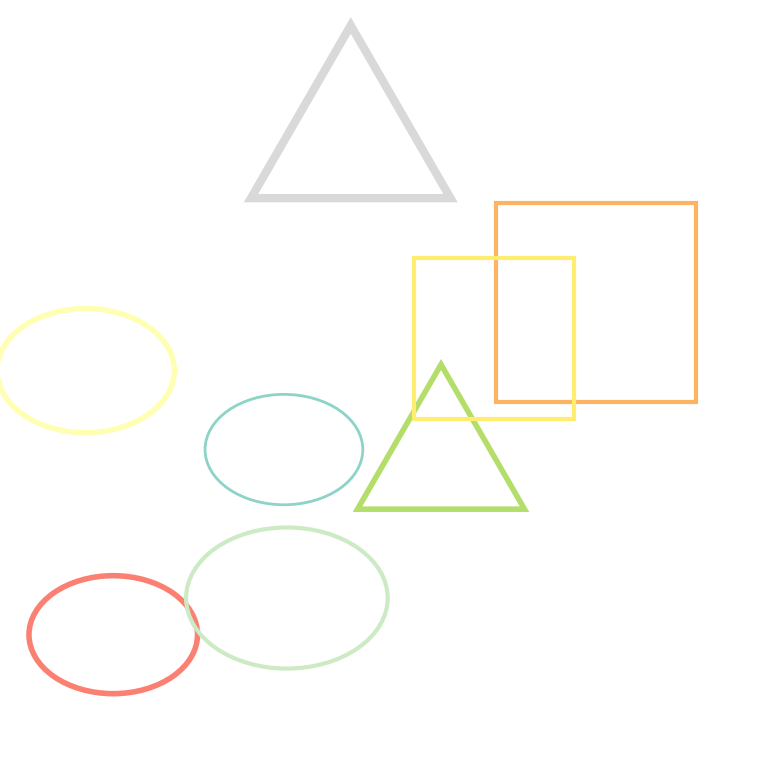[{"shape": "oval", "thickness": 1, "radius": 0.51, "center": [0.369, 0.416]}, {"shape": "oval", "thickness": 2, "radius": 0.58, "center": [0.111, 0.519]}, {"shape": "oval", "thickness": 2, "radius": 0.55, "center": [0.147, 0.176]}, {"shape": "square", "thickness": 1.5, "radius": 0.65, "center": [0.774, 0.607]}, {"shape": "triangle", "thickness": 2, "radius": 0.63, "center": [0.573, 0.401]}, {"shape": "triangle", "thickness": 3, "radius": 0.75, "center": [0.456, 0.817]}, {"shape": "oval", "thickness": 1.5, "radius": 0.65, "center": [0.373, 0.223]}, {"shape": "square", "thickness": 1.5, "radius": 0.52, "center": [0.642, 0.56]}]